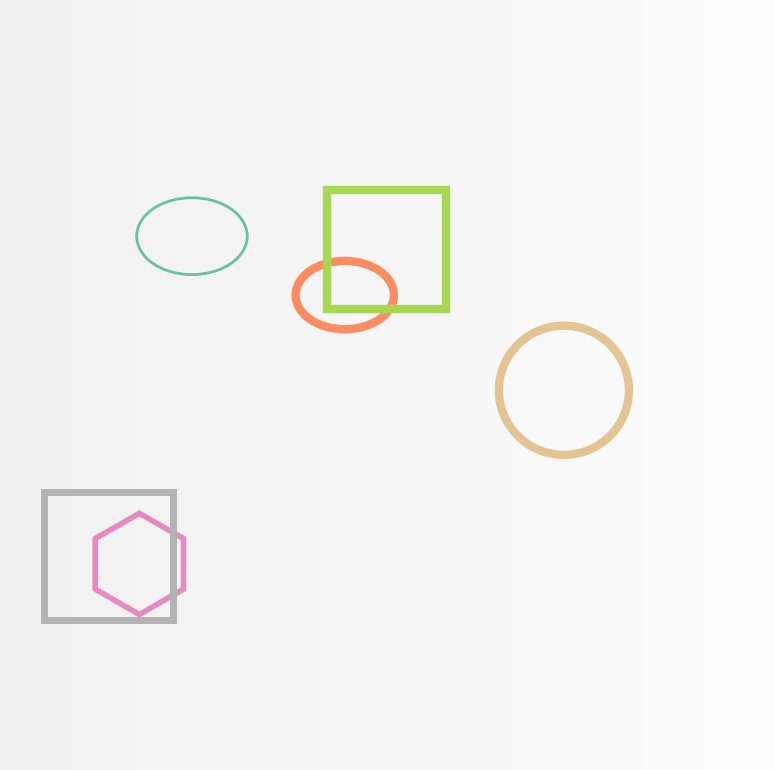[{"shape": "oval", "thickness": 1, "radius": 0.36, "center": [0.248, 0.693]}, {"shape": "oval", "thickness": 3, "radius": 0.32, "center": [0.445, 0.617]}, {"shape": "hexagon", "thickness": 2, "radius": 0.33, "center": [0.18, 0.268]}, {"shape": "square", "thickness": 3, "radius": 0.39, "center": [0.499, 0.677]}, {"shape": "circle", "thickness": 3, "radius": 0.42, "center": [0.728, 0.493]}, {"shape": "square", "thickness": 2.5, "radius": 0.42, "center": [0.14, 0.277]}]